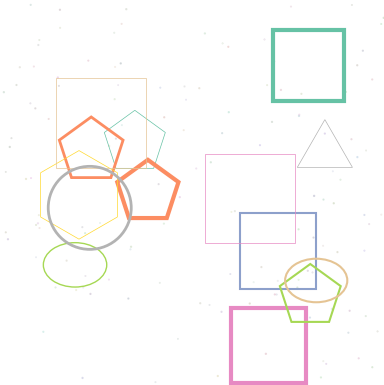[{"shape": "pentagon", "thickness": 0.5, "radius": 0.42, "center": [0.35, 0.63]}, {"shape": "square", "thickness": 3, "radius": 0.46, "center": [0.802, 0.83]}, {"shape": "pentagon", "thickness": 2, "radius": 0.44, "center": [0.237, 0.609]}, {"shape": "pentagon", "thickness": 3, "radius": 0.42, "center": [0.384, 0.501]}, {"shape": "square", "thickness": 1.5, "radius": 0.49, "center": [0.723, 0.348]}, {"shape": "square", "thickness": 3, "radius": 0.49, "center": [0.697, 0.103]}, {"shape": "square", "thickness": 0.5, "radius": 0.58, "center": [0.649, 0.485]}, {"shape": "oval", "thickness": 1, "radius": 0.41, "center": [0.195, 0.312]}, {"shape": "pentagon", "thickness": 1.5, "radius": 0.42, "center": [0.806, 0.231]}, {"shape": "hexagon", "thickness": 0.5, "radius": 0.58, "center": [0.205, 0.494]}, {"shape": "square", "thickness": 0.5, "radius": 0.58, "center": [0.263, 0.68]}, {"shape": "oval", "thickness": 1.5, "radius": 0.4, "center": [0.821, 0.271]}, {"shape": "triangle", "thickness": 0.5, "radius": 0.41, "center": [0.844, 0.607]}, {"shape": "circle", "thickness": 2, "radius": 0.54, "center": [0.233, 0.46]}]